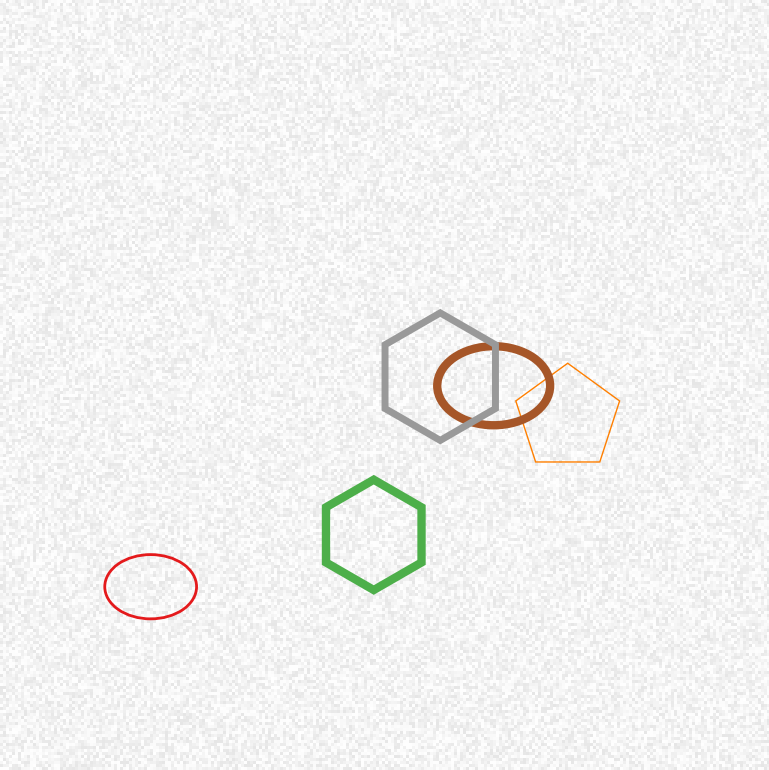[{"shape": "oval", "thickness": 1, "radius": 0.3, "center": [0.196, 0.238]}, {"shape": "hexagon", "thickness": 3, "radius": 0.36, "center": [0.485, 0.305]}, {"shape": "pentagon", "thickness": 0.5, "radius": 0.35, "center": [0.737, 0.457]}, {"shape": "oval", "thickness": 3, "radius": 0.37, "center": [0.641, 0.499]}, {"shape": "hexagon", "thickness": 2.5, "radius": 0.41, "center": [0.572, 0.511]}]